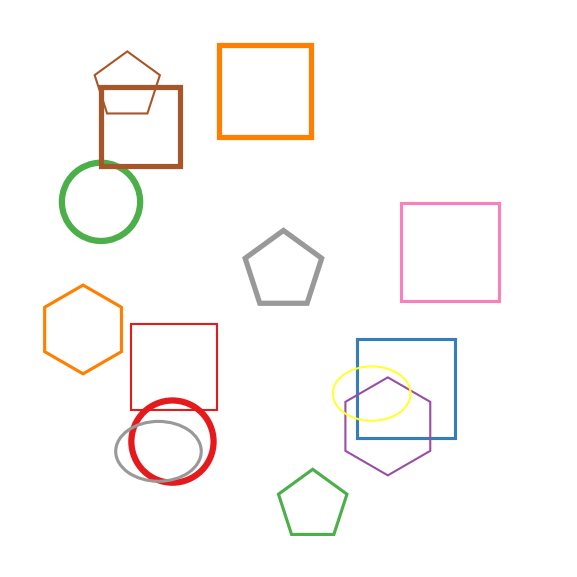[{"shape": "circle", "thickness": 3, "radius": 0.36, "center": [0.299, 0.234]}, {"shape": "square", "thickness": 1, "radius": 0.38, "center": [0.301, 0.364]}, {"shape": "square", "thickness": 1.5, "radius": 0.42, "center": [0.703, 0.326]}, {"shape": "pentagon", "thickness": 1.5, "radius": 0.31, "center": [0.541, 0.124]}, {"shape": "circle", "thickness": 3, "radius": 0.34, "center": [0.175, 0.65]}, {"shape": "hexagon", "thickness": 1, "radius": 0.42, "center": [0.672, 0.261]}, {"shape": "hexagon", "thickness": 1.5, "radius": 0.38, "center": [0.144, 0.429]}, {"shape": "square", "thickness": 2.5, "radius": 0.4, "center": [0.459, 0.841]}, {"shape": "oval", "thickness": 1, "radius": 0.34, "center": [0.644, 0.318]}, {"shape": "pentagon", "thickness": 1, "radius": 0.3, "center": [0.22, 0.851]}, {"shape": "square", "thickness": 2.5, "radius": 0.34, "center": [0.243, 0.78]}, {"shape": "square", "thickness": 1.5, "radius": 0.42, "center": [0.779, 0.562]}, {"shape": "oval", "thickness": 1.5, "radius": 0.37, "center": [0.274, 0.218]}, {"shape": "pentagon", "thickness": 2.5, "radius": 0.35, "center": [0.491, 0.53]}]